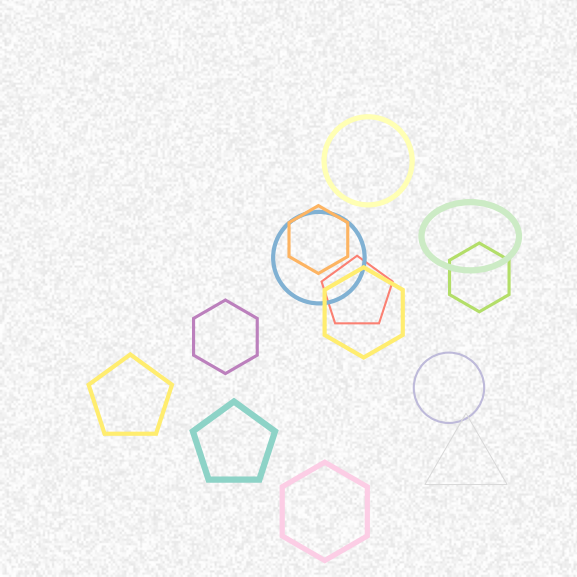[{"shape": "pentagon", "thickness": 3, "radius": 0.37, "center": [0.405, 0.229]}, {"shape": "circle", "thickness": 2.5, "radius": 0.38, "center": [0.637, 0.721]}, {"shape": "circle", "thickness": 1, "radius": 0.3, "center": [0.777, 0.328]}, {"shape": "pentagon", "thickness": 1, "radius": 0.32, "center": [0.618, 0.492]}, {"shape": "circle", "thickness": 2, "radius": 0.4, "center": [0.552, 0.553]}, {"shape": "hexagon", "thickness": 1.5, "radius": 0.29, "center": [0.551, 0.584]}, {"shape": "hexagon", "thickness": 1.5, "radius": 0.3, "center": [0.83, 0.519]}, {"shape": "hexagon", "thickness": 2.5, "radius": 0.43, "center": [0.562, 0.114]}, {"shape": "triangle", "thickness": 0.5, "radius": 0.41, "center": [0.807, 0.201]}, {"shape": "hexagon", "thickness": 1.5, "radius": 0.32, "center": [0.39, 0.416]}, {"shape": "oval", "thickness": 3, "radius": 0.42, "center": [0.814, 0.59]}, {"shape": "hexagon", "thickness": 2, "radius": 0.39, "center": [0.63, 0.458]}, {"shape": "pentagon", "thickness": 2, "radius": 0.38, "center": [0.226, 0.309]}]